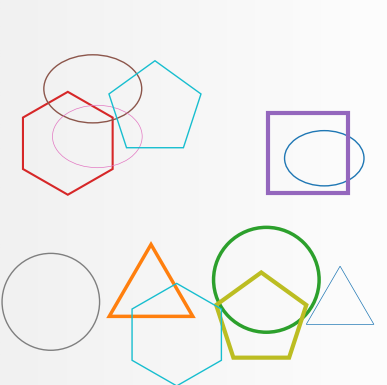[{"shape": "triangle", "thickness": 0.5, "radius": 0.5, "center": [0.878, 0.208]}, {"shape": "oval", "thickness": 1, "radius": 0.51, "center": [0.837, 0.589]}, {"shape": "triangle", "thickness": 2.5, "radius": 0.62, "center": [0.39, 0.24]}, {"shape": "circle", "thickness": 2.5, "radius": 0.68, "center": [0.687, 0.273]}, {"shape": "hexagon", "thickness": 1.5, "radius": 0.67, "center": [0.175, 0.628]}, {"shape": "square", "thickness": 3, "radius": 0.52, "center": [0.794, 0.603]}, {"shape": "oval", "thickness": 1, "radius": 0.63, "center": [0.239, 0.769]}, {"shape": "oval", "thickness": 0.5, "radius": 0.58, "center": [0.251, 0.645]}, {"shape": "circle", "thickness": 1, "radius": 0.63, "center": [0.131, 0.216]}, {"shape": "pentagon", "thickness": 3, "radius": 0.61, "center": [0.674, 0.17]}, {"shape": "hexagon", "thickness": 1, "radius": 0.67, "center": [0.456, 0.131]}, {"shape": "pentagon", "thickness": 1, "radius": 0.62, "center": [0.4, 0.717]}]